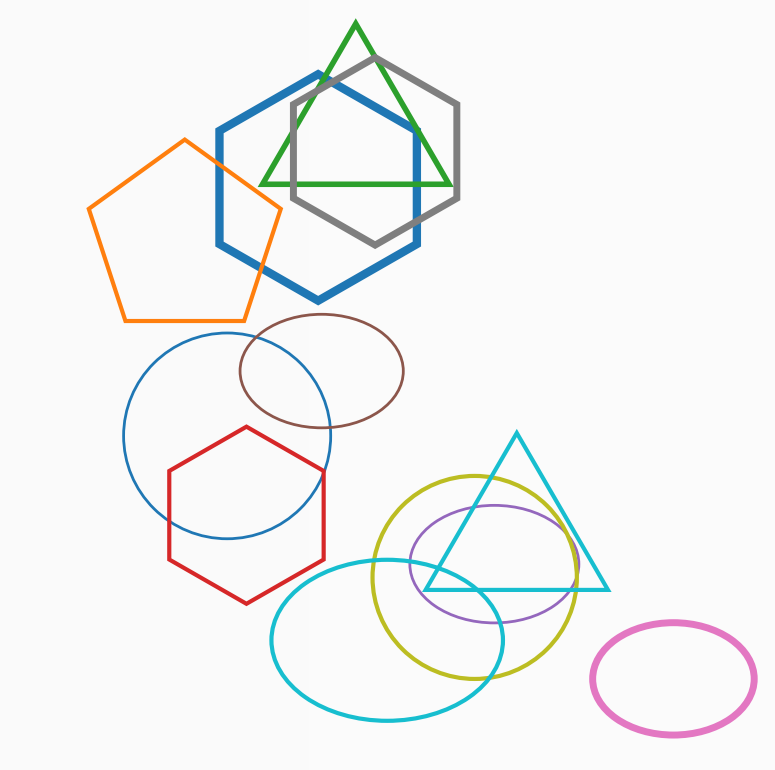[{"shape": "hexagon", "thickness": 3, "radius": 0.74, "center": [0.411, 0.757]}, {"shape": "circle", "thickness": 1, "radius": 0.67, "center": [0.293, 0.434]}, {"shape": "pentagon", "thickness": 1.5, "radius": 0.65, "center": [0.238, 0.688]}, {"shape": "triangle", "thickness": 2, "radius": 0.69, "center": [0.459, 0.83]}, {"shape": "hexagon", "thickness": 1.5, "radius": 0.58, "center": [0.318, 0.331]}, {"shape": "oval", "thickness": 1, "radius": 0.55, "center": [0.638, 0.267]}, {"shape": "oval", "thickness": 1, "radius": 0.53, "center": [0.415, 0.518]}, {"shape": "oval", "thickness": 2.5, "radius": 0.52, "center": [0.869, 0.118]}, {"shape": "hexagon", "thickness": 2.5, "radius": 0.61, "center": [0.484, 0.803]}, {"shape": "circle", "thickness": 1.5, "radius": 0.66, "center": [0.613, 0.25]}, {"shape": "oval", "thickness": 1.5, "radius": 0.75, "center": [0.5, 0.168]}, {"shape": "triangle", "thickness": 1.5, "radius": 0.68, "center": [0.667, 0.302]}]